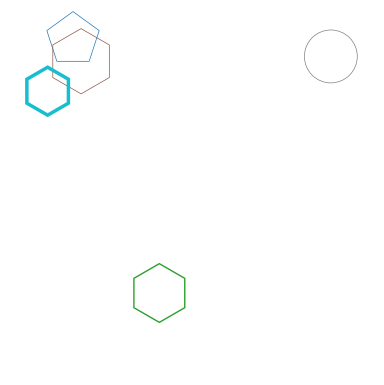[{"shape": "pentagon", "thickness": 0.5, "radius": 0.36, "center": [0.19, 0.899]}, {"shape": "hexagon", "thickness": 1, "radius": 0.38, "center": [0.414, 0.239]}, {"shape": "hexagon", "thickness": 0.5, "radius": 0.42, "center": [0.211, 0.841]}, {"shape": "circle", "thickness": 0.5, "radius": 0.34, "center": [0.859, 0.853]}, {"shape": "hexagon", "thickness": 2.5, "radius": 0.31, "center": [0.124, 0.763]}]